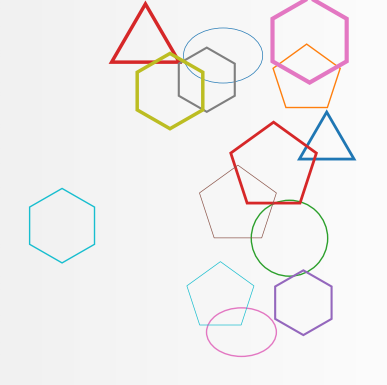[{"shape": "oval", "thickness": 0.5, "radius": 0.51, "center": [0.576, 0.856]}, {"shape": "triangle", "thickness": 2, "radius": 0.41, "center": [0.843, 0.628]}, {"shape": "pentagon", "thickness": 1, "radius": 0.46, "center": [0.791, 0.794]}, {"shape": "circle", "thickness": 1, "radius": 0.49, "center": [0.747, 0.381]}, {"shape": "pentagon", "thickness": 2, "radius": 0.58, "center": [0.706, 0.566]}, {"shape": "triangle", "thickness": 2.5, "radius": 0.5, "center": [0.375, 0.889]}, {"shape": "hexagon", "thickness": 1.5, "radius": 0.42, "center": [0.783, 0.214]}, {"shape": "pentagon", "thickness": 0.5, "radius": 0.52, "center": [0.614, 0.467]}, {"shape": "hexagon", "thickness": 3, "radius": 0.55, "center": [0.799, 0.896]}, {"shape": "oval", "thickness": 1, "radius": 0.45, "center": [0.623, 0.137]}, {"shape": "hexagon", "thickness": 1.5, "radius": 0.42, "center": [0.534, 0.793]}, {"shape": "hexagon", "thickness": 2.5, "radius": 0.49, "center": [0.439, 0.763]}, {"shape": "hexagon", "thickness": 1, "radius": 0.48, "center": [0.16, 0.414]}, {"shape": "pentagon", "thickness": 0.5, "radius": 0.45, "center": [0.569, 0.229]}]